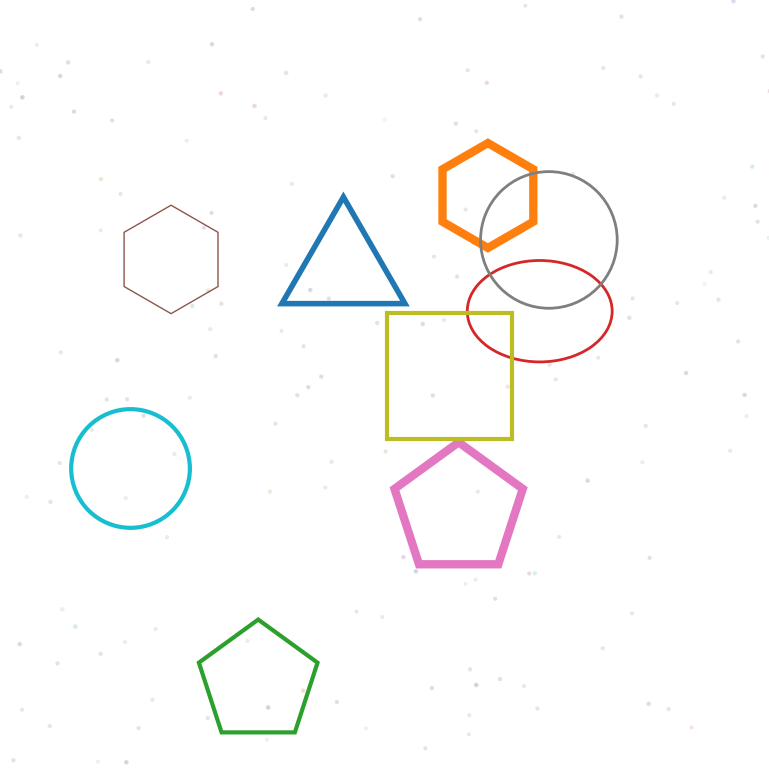[{"shape": "triangle", "thickness": 2, "radius": 0.46, "center": [0.446, 0.652]}, {"shape": "hexagon", "thickness": 3, "radius": 0.34, "center": [0.634, 0.746]}, {"shape": "pentagon", "thickness": 1.5, "radius": 0.41, "center": [0.335, 0.114]}, {"shape": "oval", "thickness": 1, "radius": 0.47, "center": [0.701, 0.596]}, {"shape": "hexagon", "thickness": 0.5, "radius": 0.35, "center": [0.222, 0.663]}, {"shape": "pentagon", "thickness": 3, "radius": 0.44, "center": [0.596, 0.338]}, {"shape": "circle", "thickness": 1, "radius": 0.44, "center": [0.713, 0.688]}, {"shape": "square", "thickness": 1.5, "radius": 0.41, "center": [0.584, 0.511]}, {"shape": "circle", "thickness": 1.5, "radius": 0.39, "center": [0.17, 0.392]}]